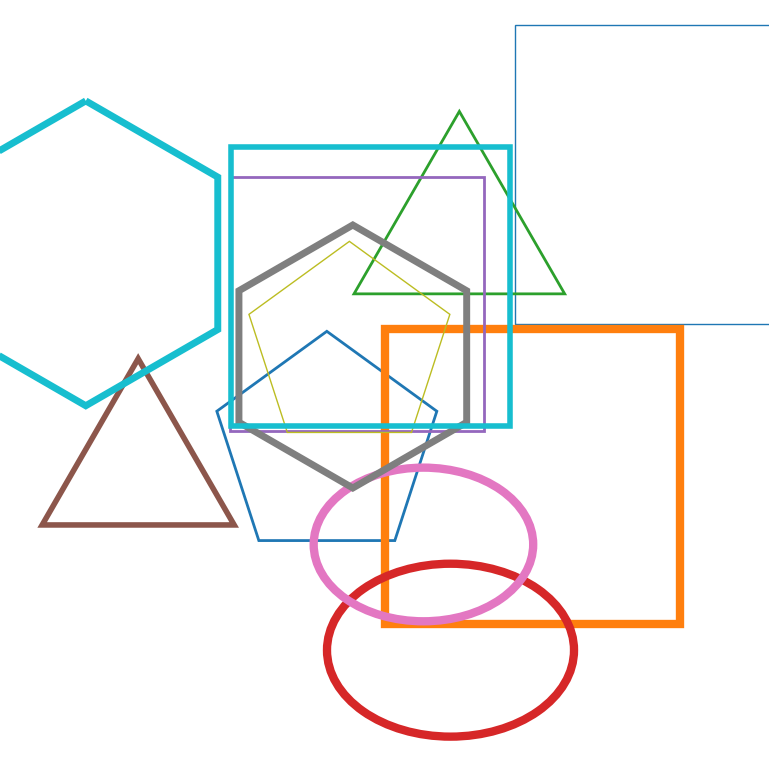[{"shape": "pentagon", "thickness": 1, "radius": 0.75, "center": [0.424, 0.419]}, {"shape": "square", "thickness": 0.5, "radius": 0.97, "center": [0.862, 0.773]}, {"shape": "square", "thickness": 3, "radius": 0.96, "center": [0.692, 0.381]}, {"shape": "triangle", "thickness": 1, "radius": 0.79, "center": [0.597, 0.697]}, {"shape": "oval", "thickness": 3, "radius": 0.8, "center": [0.585, 0.156]}, {"shape": "square", "thickness": 1, "radius": 0.82, "center": [0.464, 0.605]}, {"shape": "triangle", "thickness": 2, "radius": 0.72, "center": [0.179, 0.39]}, {"shape": "oval", "thickness": 3, "radius": 0.71, "center": [0.55, 0.293]}, {"shape": "hexagon", "thickness": 2.5, "radius": 0.85, "center": [0.458, 0.537]}, {"shape": "pentagon", "thickness": 0.5, "radius": 0.69, "center": [0.454, 0.549]}, {"shape": "square", "thickness": 2, "radius": 0.91, "center": [0.481, 0.628]}, {"shape": "hexagon", "thickness": 2.5, "radius": 0.99, "center": [0.111, 0.671]}]